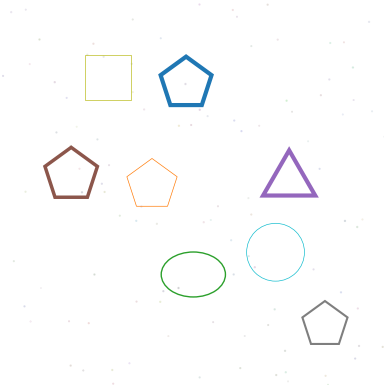[{"shape": "pentagon", "thickness": 3, "radius": 0.35, "center": [0.483, 0.783]}, {"shape": "pentagon", "thickness": 0.5, "radius": 0.34, "center": [0.395, 0.52]}, {"shape": "oval", "thickness": 1, "radius": 0.42, "center": [0.502, 0.287]}, {"shape": "triangle", "thickness": 3, "radius": 0.39, "center": [0.751, 0.531]}, {"shape": "pentagon", "thickness": 2.5, "radius": 0.36, "center": [0.185, 0.546]}, {"shape": "pentagon", "thickness": 1.5, "radius": 0.31, "center": [0.844, 0.156]}, {"shape": "square", "thickness": 0.5, "radius": 0.3, "center": [0.281, 0.798]}, {"shape": "circle", "thickness": 0.5, "radius": 0.38, "center": [0.716, 0.345]}]